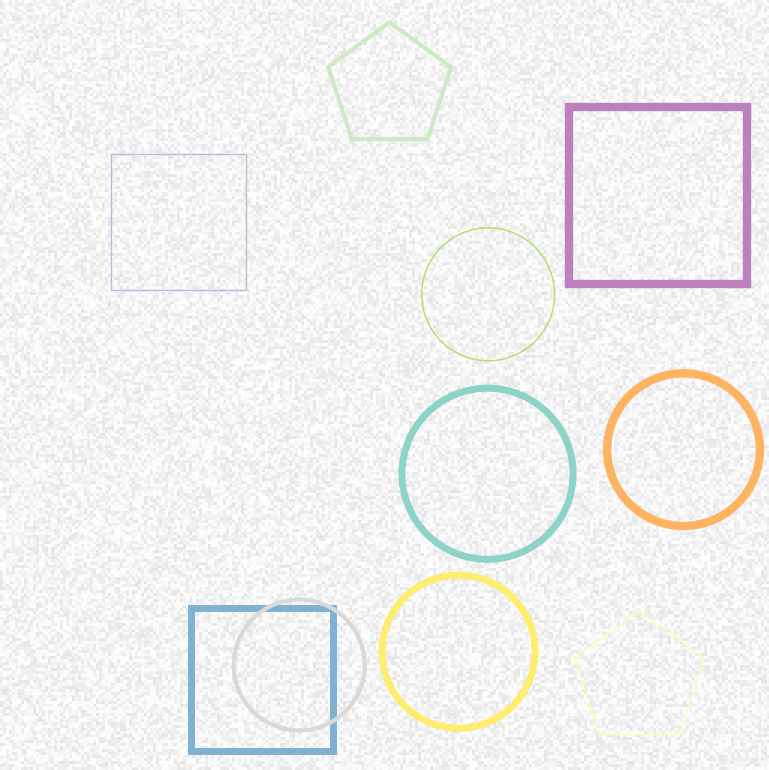[{"shape": "circle", "thickness": 2.5, "radius": 0.56, "center": [0.633, 0.385]}, {"shape": "pentagon", "thickness": 0.5, "radius": 0.44, "center": [0.83, 0.118]}, {"shape": "square", "thickness": 0.5, "radius": 0.44, "center": [0.232, 0.712]}, {"shape": "square", "thickness": 2.5, "radius": 0.46, "center": [0.34, 0.118]}, {"shape": "circle", "thickness": 3, "radius": 0.5, "center": [0.888, 0.416]}, {"shape": "circle", "thickness": 0.5, "radius": 0.43, "center": [0.634, 0.618]}, {"shape": "circle", "thickness": 1.5, "radius": 0.43, "center": [0.389, 0.136]}, {"shape": "square", "thickness": 3, "radius": 0.58, "center": [0.854, 0.746]}, {"shape": "pentagon", "thickness": 1.5, "radius": 0.42, "center": [0.506, 0.887]}, {"shape": "circle", "thickness": 2.5, "radius": 0.5, "center": [0.596, 0.154]}]